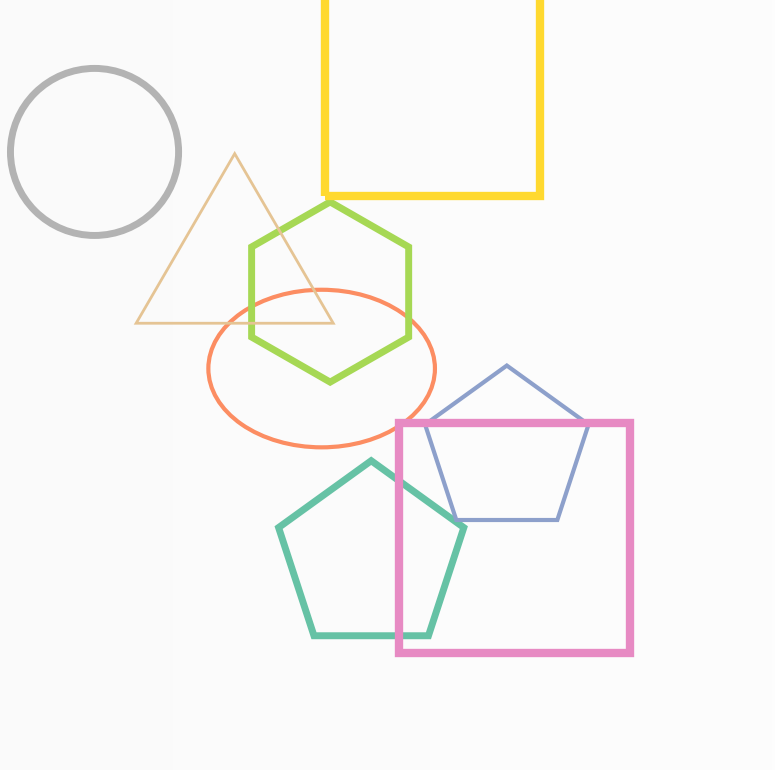[{"shape": "pentagon", "thickness": 2.5, "radius": 0.63, "center": [0.479, 0.276]}, {"shape": "oval", "thickness": 1.5, "radius": 0.73, "center": [0.415, 0.521]}, {"shape": "pentagon", "thickness": 1.5, "radius": 0.55, "center": [0.654, 0.414]}, {"shape": "square", "thickness": 3, "radius": 0.75, "center": [0.664, 0.301]}, {"shape": "hexagon", "thickness": 2.5, "radius": 0.59, "center": [0.426, 0.621]}, {"shape": "square", "thickness": 3, "radius": 0.69, "center": [0.558, 0.883]}, {"shape": "triangle", "thickness": 1, "radius": 0.73, "center": [0.303, 0.654]}, {"shape": "circle", "thickness": 2.5, "radius": 0.54, "center": [0.122, 0.803]}]